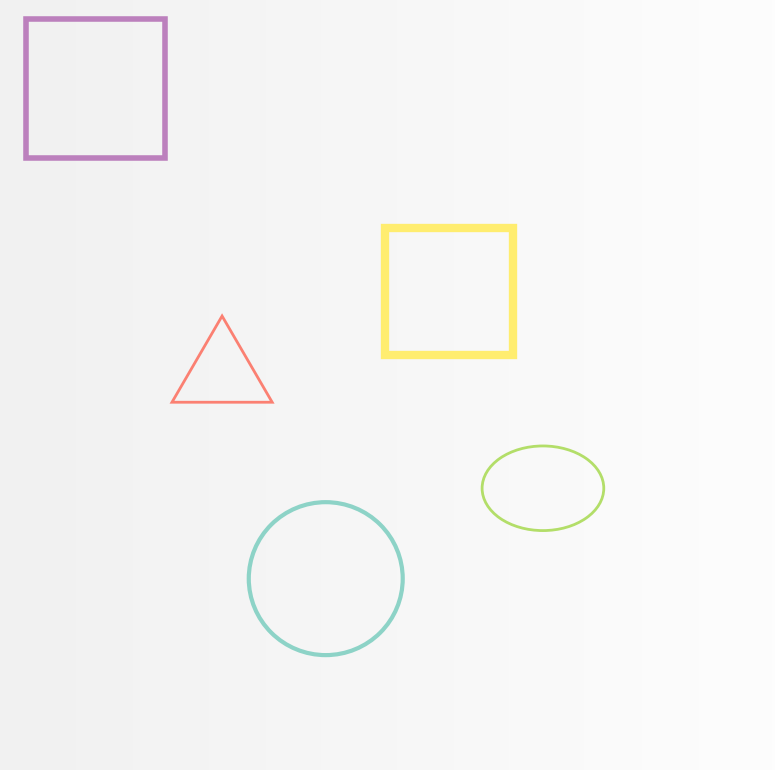[{"shape": "circle", "thickness": 1.5, "radius": 0.5, "center": [0.42, 0.249]}, {"shape": "triangle", "thickness": 1, "radius": 0.37, "center": [0.287, 0.515]}, {"shape": "oval", "thickness": 1, "radius": 0.39, "center": [0.701, 0.366]}, {"shape": "square", "thickness": 2, "radius": 0.45, "center": [0.123, 0.885]}, {"shape": "square", "thickness": 3, "radius": 0.41, "center": [0.579, 0.622]}]